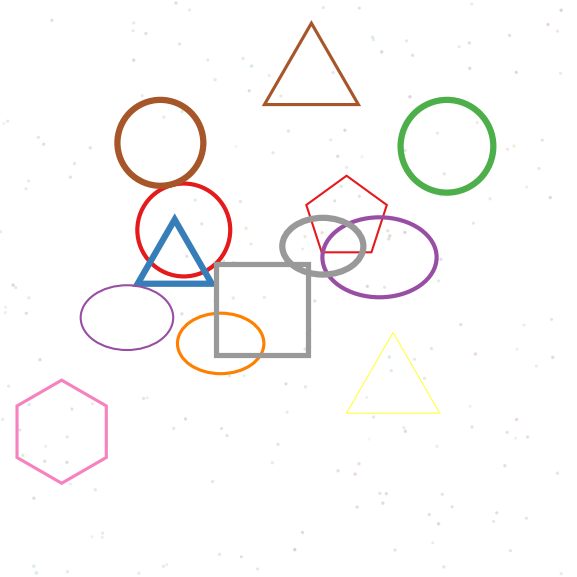[{"shape": "pentagon", "thickness": 1, "radius": 0.37, "center": [0.6, 0.622]}, {"shape": "circle", "thickness": 2, "radius": 0.4, "center": [0.318, 0.601]}, {"shape": "triangle", "thickness": 3, "radius": 0.37, "center": [0.303, 0.545]}, {"shape": "circle", "thickness": 3, "radius": 0.4, "center": [0.774, 0.746]}, {"shape": "oval", "thickness": 1, "radius": 0.4, "center": [0.22, 0.449]}, {"shape": "oval", "thickness": 2, "radius": 0.49, "center": [0.657, 0.554]}, {"shape": "oval", "thickness": 1.5, "radius": 0.37, "center": [0.382, 0.404]}, {"shape": "triangle", "thickness": 0.5, "radius": 0.47, "center": [0.681, 0.33]}, {"shape": "triangle", "thickness": 1.5, "radius": 0.47, "center": [0.539, 0.865]}, {"shape": "circle", "thickness": 3, "radius": 0.37, "center": [0.278, 0.752]}, {"shape": "hexagon", "thickness": 1.5, "radius": 0.45, "center": [0.107, 0.252]}, {"shape": "oval", "thickness": 3, "radius": 0.35, "center": [0.559, 0.573]}, {"shape": "square", "thickness": 2.5, "radius": 0.4, "center": [0.453, 0.464]}]